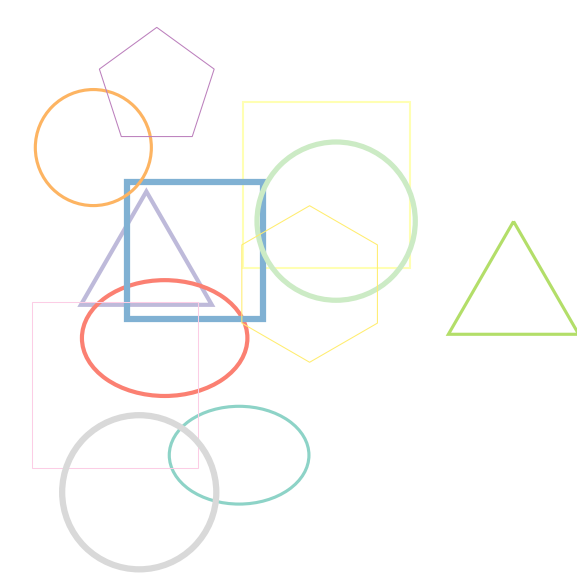[{"shape": "oval", "thickness": 1.5, "radius": 0.6, "center": [0.414, 0.211]}, {"shape": "square", "thickness": 1, "radius": 0.72, "center": [0.565, 0.679]}, {"shape": "triangle", "thickness": 2, "radius": 0.65, "center": [0.253, 0.537]}, {"shape": "oval", "thickness": 2, "radius": 0.72, "center": [0.285, 0.414]}, {"shape": "square", "thickness": 3, "radius": 0.59, "center": [0.338, 0.565]}, {"shape": "circle", "thickness": 1.5, "radius": 0.5, "center": [0.162, 0.744]}, {"shape": "triangle", "thickness": 1.5, "radius": 0.65, "center": [0.889, 0.485]}, {"shape": "square", "thickness": 0.5, "radius": 0.72, "center": [0.199, 0.333]}, {"shape": "circle", "thickness": 3, "radius": 0.67, "center": [0.241, 0.147]}, {"shape": "pentagon", "thickness": 0.5, "radius": 0.52, "center": [0.271, 0.847]}, {"shape": "circle", "thickness": 2.5, "radius": 0.69, "center": [0.582, 0.616]}, {"shape": "hexagon", "thickness": 0.5, "radius": 0.68, "center": [0.536, 0.507]}]